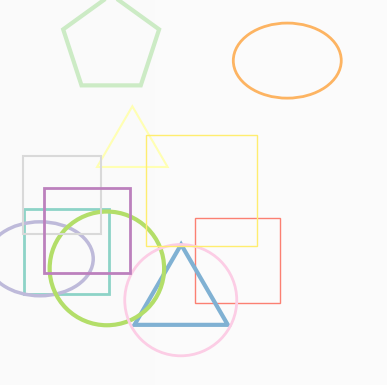[{"shape": "square", "thickness": 2, "radius": 0.55, "center": [0.172, 0.347]}, {"shape": "triangle", "thickness": 1.5, "radius": 0.53, "center": [0.342, 0.619]}, {"shape": "oval", "thickness": 2.5, "radius": 0.69, "center": [0.103, 0.328]}, {"shape": "square", "thickness": 1, "radius": 0.55, "center": [0.613, 0.323]}, {"shape": "triangle", "thickness": 3, "radius": 0.7, "center": [0.467, 0.226]}, {"shape": "oval", "thickness": 2, "radius": 0.7, "center": [0.741, 0.843]}, {"shape": "circle", "thickness": 3, "radius": 0.74, "center": [0.276, 0.303]}, {"shape": "circle", "thickness": 2, "radius": 0.72, "center": [0.466, 0.22]}, {"shape": "square", "thickness": 1.5, "radius": 0.5, "center": [0.159, 0.494]}, {"shape": "square", "thickness": 2, "radius": 0.56, "center": [0.225, 0.401]}, {"shape": "pentagon", "thickness": 3, "radius": 0.65, "center": [0.287, 0.884]}, {"shape": "square", "thickness": 1, "radius": 0.72, "center": [0.52, 0.505]}]